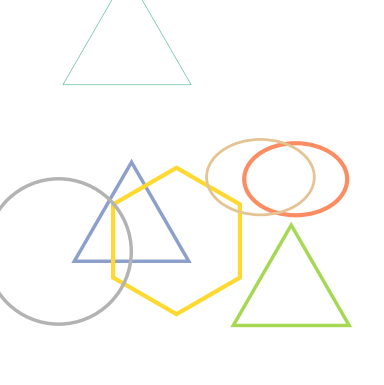[{"shape": "triangle", "thickness": 0.5, "radius": 0.96, "center": [0.33, 0.876]}, {"shape": "oval", "thickness": 3, "radius": 0.67, "center": [0.768, 0.534]}, {"shape": "triangle", "thickness": 2.5, "radius": 0.86, "center": [0.342, 0.407]}, {"shape": "triangle", "thickness": 2.5, "radius": 0.87, "center": [0.756, 0.242]}, {"shape": "hexagon", "thickness": 3, "radius": 0.95, "center": [0.458, 0.374]}, {"shape": "oval", "thickness": 2, "radius": 0.7, "center": [0.676, 0.54]}, {"shape": "circle", "thickness": 2.5, "radius": 0.94, "center": [0.152, 0.347]}]